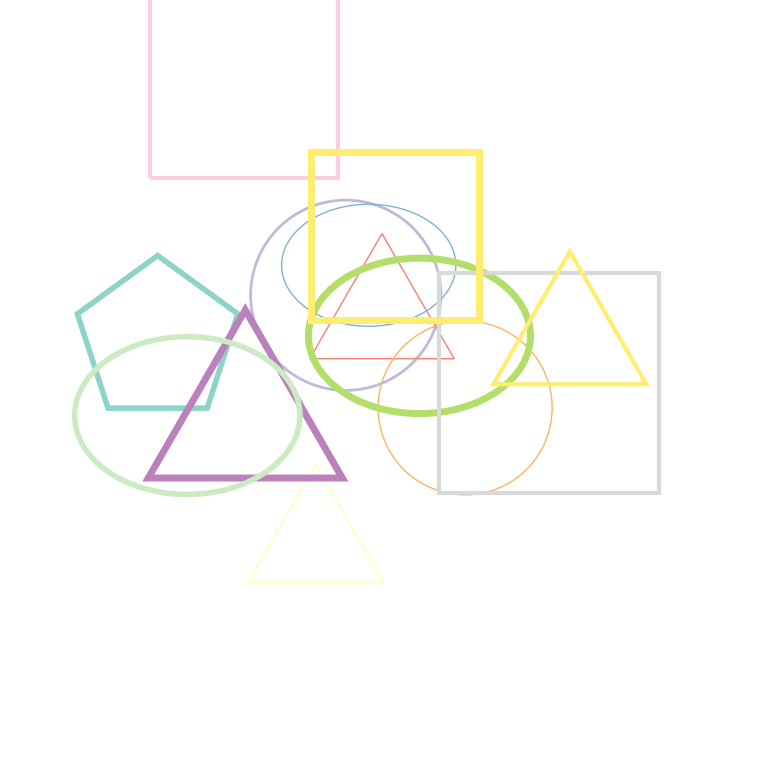[{"shape": "pentagon", "thickness": 2, "radius": 0.55, "center": [0.205, 0.559]}, {"shape": "triangle", "thickness": 0.5, "radius": 0.51, "center": [0.41, 0.295]}, {"shape": "circle", "thickness": 1, "radius": 0.62, "center": [0.449, 0.617]}, {"shape": "triangle", "thickness": 0.5, "radius": 0.54, "center": [0.496, 0.588]}, {"shape": "oval", "thickness": 0.5, "radius": 0.57, "center": [0.479, 0.655]}, {"shape": "circle", "thickness": 0.5, "radius": 0.57, "center": [0.604, 0.47]}, {"shape": "oval", "thickness": 2.5, "radius": 0.72, "center": [0.545, 0.564]}, {"shape": "square", "thickness": 1.5, "radius": 0.61, "center": [0.317, 0.89]}, {"shape": "square", "thickness": 1.5, "radius": 0.71, "center": [0.713, 0.502]}, {"shape": "triangle", "thickness": 2.5, "radius": 0.73, "center": [0.319, 0.452]}, {"shape": "oval", "thickness": 2, "radius": 0.73, "center": [0.243, 0.46]}, {"shape": "triangle", "thickness": 1.5, "radius": 0.57, "center": [0.74, 0.558]}, {"shape": "square", "thickness": 2.5, "radius": 0.55, "center": [0.512, 0.693]}]